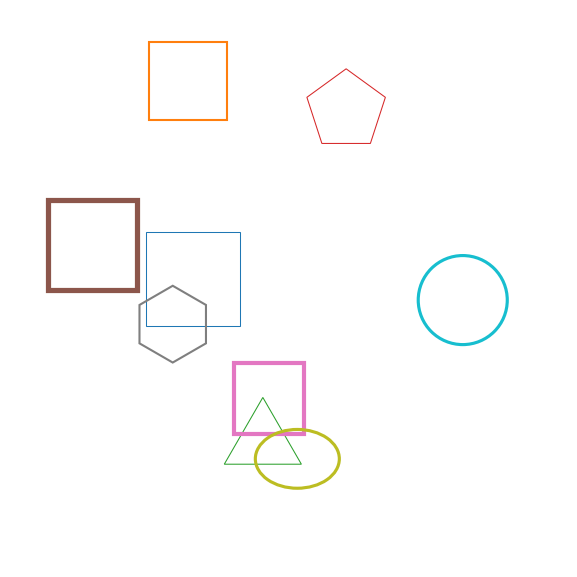[{"shape": "square", "thickness": 0.5, "radius": 0.41, "center": [0.334, 0.516]}, {"shape": "square", "thickness": 1, "radius": 0.34, "center": [0.326, 0.858]}, {"shape": "triangle", "thickness": 0.5, "radius": 0.39, "center": [0.455, 0.234]}, {"shape": "pentagon", "thickness": 0.5, "radius": 0.36, "center": [0.599, 0.809]}, {"shape": "square", "thickness": 2.5, "radius": 0.39, "center": [0.16, 0.575]}, {"shape": "square", "thickness": 2, "radius": 0.31, "center": [0.466, 0.309]}, {"shape": "hexagon", "thickness": 1, "radius": 0.33, "center": [0.299, 0.438]}, {"shape": "oval", "thickness": 1.5, "radius": 0.36, "center": [0.515, 0.205]}, {"shape": "circle", "thickness": 1.5, "radius": 0.39, "center": [0.801, 0.48]}]